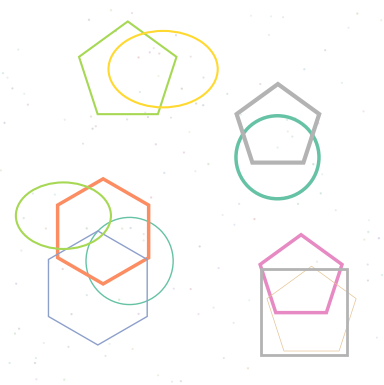[{"shape": "circle", "thickness": 2.5, "radius": 0.54, "center": [0.721, 0.591]}, {"shape": "circle", "thickness": 1, "radius": 0.57, "center": [0.337, 0.322]}, {"shape": "hexagon", "thickness": 2.5, "radius": 0.68, "center": [0.268, 0.399]}, {"shape": "hexagon", "thickness": 1, "radius": 0.74, "center": [0.254, 0.252]}, {"shape": "pentagon", "thickness": 2.5, "radius": 0.56, "center": [0.782, 0.278]}, {"shape": "oval", "thickness": 1.5, "radius": 0.62, "center": [0.165, 0.44]}, {"shape": "pentagon", "thickness": 1.5, "radius": 0.67, "center": [0.332, 0.811]}, {"shape": "oval", "thickness": 1.5, "radius": 0.71, "center": [0.424, 0.82]}, {"shape": "pentagon", "thickness": 0.5, "radius": 0.61, "center": [0.809, 0.187]}, {"shape": "pentagon", "thickness": 3, "radius": 0.56, "center": [0.722, 0.669]}, {"shape": "square", "thickness": 2, "radius": 0.55, "center": [0.789, 0.189]}]